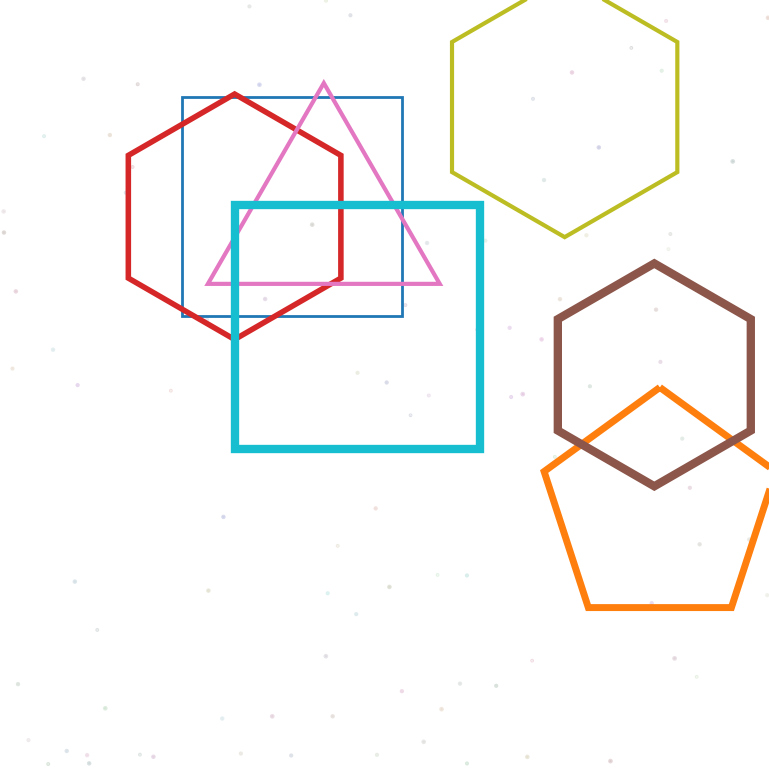[{"shape": "square", "thickness": 1, "radius": 0.71, "center": [0.379, 0.732]}, {"shape": "pentagon", "thickness": 2.5, "radius": 0.79, "center": [0.857, 0.339]}, {"shape": "hexagon", "thickness": 2, "radius": 0.8, "center": [0.305, 0.718]}, {"shape": "hexagon", "thickness": 3, "radius": 0.72, "center": [0.85, 0.513]}, {"shape": "triangle", "thickness": 1.5, "radius": 0.87, "center": [0.421, 0.718]}, {"shape": "hexagon", "thickness": 1.5, "radius": 0.84, "center": [0.733, 0.861]}, {"shape": "square", "thickness": 3, "radius": 0.79, "center": [0.464, 0.575]}]